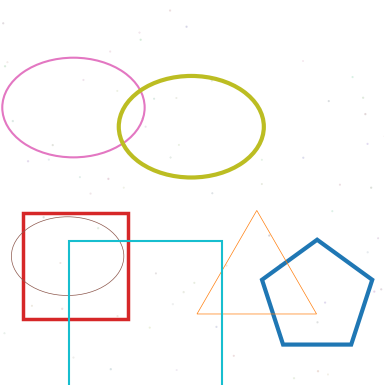[{"shape": "pentagon", "thickness": 3, "radius": 0.75, "center": [0.824, 0.227]}, {"shape": "triangle", "thickness": 0.5, "radius": 0.9, "center": [0.667, 0.274]}, {"shape": "square", "thickness": 2.5, "radius": 0.68, "center": [0.196, 0.309]}, {"shape": "oval", "thickness": 0.5, "radius": 0.73, "center": [0.176, 0.335]}, {"shape": "oval", "thickness": 1.5, "radius": 0.92, "center": [0.191, 0.721]}, {"shape": "oval", "thickness": 3, "radius": 0.94, "center": [0.497, 0.671]}, {"shape": "square", "thickness": 1.5, "radius": 1.0, "center": [0.377, 0.174]}]